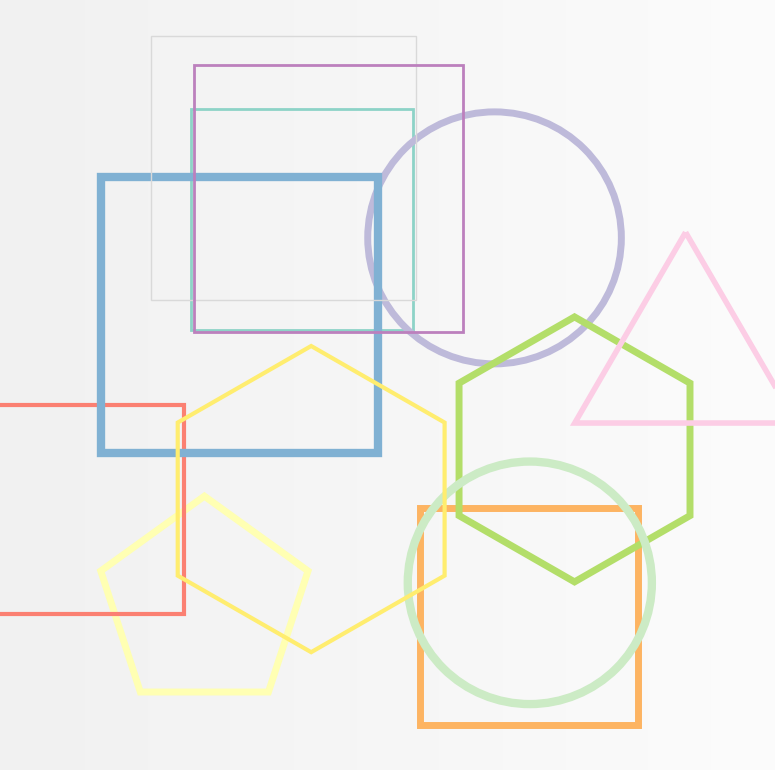[{"shape": "square", "thickness": 1, "radius": 0.72, "center": [0.39, 0.715]}, {"shape": "pentagon", "thickness": 2.5, "radius": 0.7, "center": [0.264, 0.215]}, {"shape": "circle", "thickness": 2.5, "radius": 0.82, "center": [0.638, 0.691]}, {"shape": "square", "thickness": 1.5, "radius": 0.68, "center": [0.101, 0.338]}, {"shape": "square", "thickness": 3, "radius": 0.89, "center": [0.309, 0.591]}, {"shape": "square", "thickness": 2.5, "radius": 0.7, "center": [0.683, 0.199]}, {"shape": "hexagon", "thickness": 2.5, "radius": 0.86, "center": [0.741, 0.416]}, {"shape": "triangle", "thickness": 2, "radius": 0.83, "center": [0.885, 0.533]}, {"shape": "square", "thickness": 0.5, "radius": 0.86, "center": [0.365, 0.782]}, {"shape": "square", "thickness": 1, "radius": 0.87, "center": [0.424, 0.742]}, {"shape": "circle", "thickness": 3, "radius": 0.79, "center": [0.684, 0.243]}, {"shape": "hexagon", "thickness": 1.5, "radius": 0.99, "center": [0.402, 0.352]}]